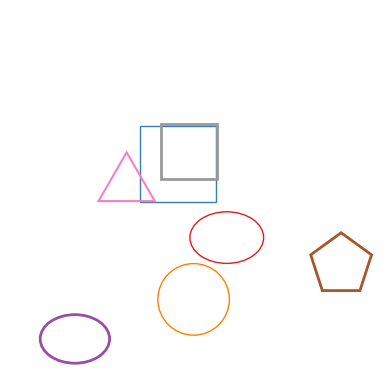[{"shape": "oval", "thickness": 1, "radius": 0.48, "center": [0.589, 0.383]}, {"shape": "square", "thickness": 1, "radius": 0.5, "center": [0.463, 0.574]}, {"shape": "oval", "thickness": 2, "radius": 0.45, "center": [0.195, 0.12]}, {"shape": "circle", "thickness": 1, "radius": 0.46, "center": [0.503, 0.222]}, {"shape": "pentagon", "thickness": 2, "radius": 0.42, "center": [0.886, 0.312]}, {"shape": "triangle", "thickness": 1.5, "radius": 0.42, "center": [0.329, 0.52]}, {"shape": "square", "thickness": 2, "radius": 0.36, "center": [0.491, 0.606]}]